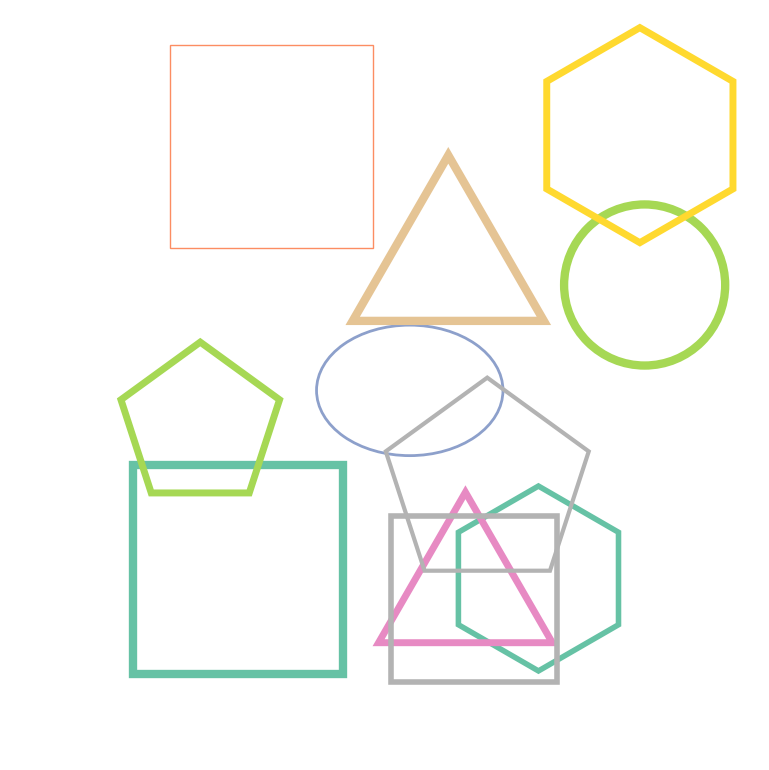[{"shape": "square", "thickness": 3, "radius": 0.68, "center": [0.309, 0.261]}, {"shape": "hexagon", "thickness": 2, "radius": 0.6, "center": [0.699, 0.249]}, {"shape": "square", "thickness": 0.5, "radius": 0.66, "center": [0.353, 0.809]}, {"shape": "oval", "thickness": 1, "radius": 0.61, "center": [0.532, 0.493]}, {"shape": "triangle", "thickness": 2.5, "radius": 0.65, "center": [0.604, 0.23]}, {"shape": "pentagon", "thickness": 2.5, "radius": 0.54, "center": [0.26, 0.447]}, {"shape": "circle", "thickness": 3, "radius": 0.52, "center": [0.837, 0.63]}, {"shape": "hexagon", "thickness": 2.5, "radius": 0.7, "center": [0.831, 0.824]}, {"shape": "triangle", "thickness": 3, "radius": 0.72, "center": [0.582, 0.655]}, {"shape": "square", "thickness": 2, "radius": 0.54, "center": [0.615, 0.222]}, {"shape": "pentagon", "thickness": 1.5, "radius": 0.69, "center": [0.633, 0.371]}]